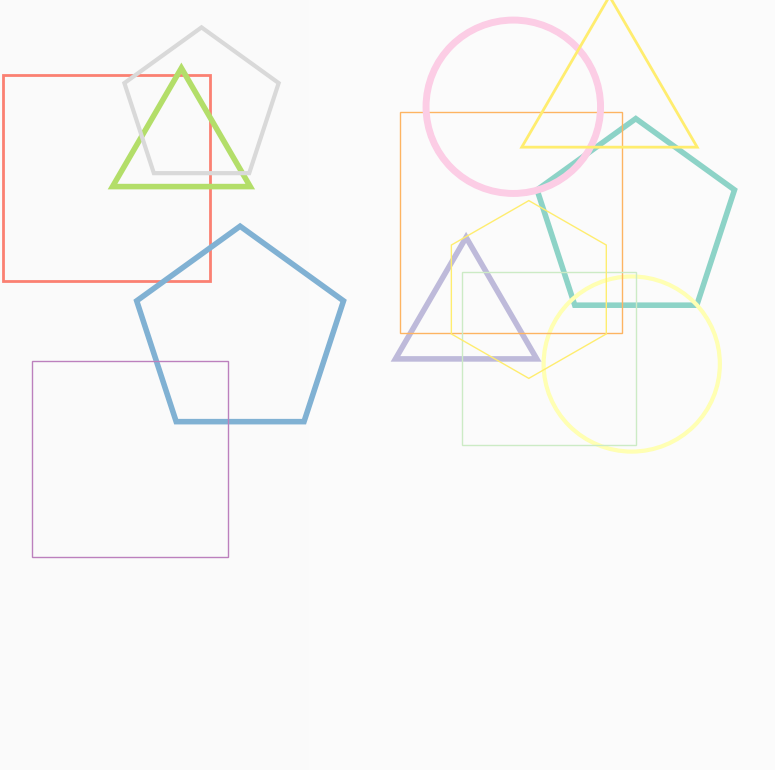[{"shape": "pentagon", "thickness": 2, "radius": 0.67, "center": [0.82, 0.712]}, {"shape": "circle", "thickness": 1.5, "radius": 0.57, "center": [0.815, 0.527]}, {"shape": "triangle", "thickness": 2, "radius": 0.53, "center": [0.601, 0.587]}, {"shape": "square", "thickness": 1, "radius": 0.67, "center": [0.137, 0.769]}, {"shape": "pentagon", "thickness": 2, "radius": 0.7, "center": [0.31, 0.566]}, {"shape": "square", "thickness": 0.5, "radius": 0.72, "center": [0.66, 0.711]}, {"shape": "triangle", "thickness": 2, "radius": 0.51, "center": [0.234, 0.809]}, {"shape": "circle", "thickness": 2.5, "radius": 0.56, "center": [0.662, 0.861]}, {"shape": "pentagon", "thickness": 1.5, "radius": 0.52, "center": [0.26, 0.86]}, {"shape": "square", "thickness": 0.5, "radius": 0.63, "center": [0.168, 0.404]}, {"shape": "square", "thickness": 0.5, "radius": 0.56, "center": [0.709, 0.534]}, {"shape": "triangle", "thickness": 1, "radius": 0.65, "center": [0.786, 0.874]}, {"shape": "hexagon", "thickness": 0.5, "radius": 0.58, "center": [0.682, 0.624]}]